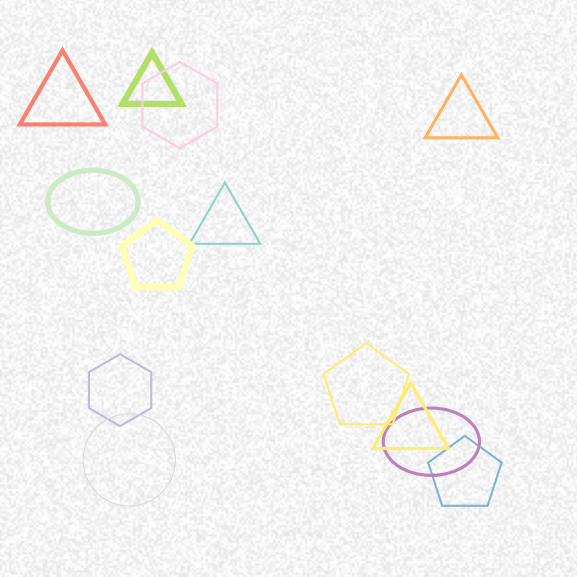[{"shape": "triangle", "thickness": 1, "radius": 0.35, "center": [0.389, 0.612]}, {"shape": "pentagon", "thickness": 3, "radius": 0.32, "center": [0.272, 0.554]}, {"shape": "hexagon", "thickness": 1, "radius": 0.31, "center": [0.208, 0.324]}, {"shape": "triangle", "thickness": 2, "radius": 0.43, "center": [0.108, 0.826]}, {"shape": "pentagon", "thickness": 1, "radius": 0.33, "center": [0.805, 0.177]}, {"shape": "triangle", "thickness": 1.5, "radius": 0.36, "center": [0.799, 0.797]}, {"shape": "triangle", "thickness": 3, "radius": 0.3, "center": [0.263, 0.849]}, {"shape": "hexagon", "thickness": 1, "radius": 0.37, "center": [0.311, 0.817]}, {"shape": "circle", "thickness": 0.5, "radius": 0.4, "center": [0.224, 0.203]}, {"shape": "oval", "thickness": 1.5, "radius": 0.42, "center": [0.747, 0.234]}, {"shape": "oval", "thickness": 2.5, "radius": 0.39, "center": [0.161, 0.65]}, {"shape": "pentagon", "thickness": 1, "radius": 0.39, "center": [0.634, 0.327]}, {"shape": "triangle", "thickness": 1.5, "radius": 0.38, "center": [0.711, 0.26]}]